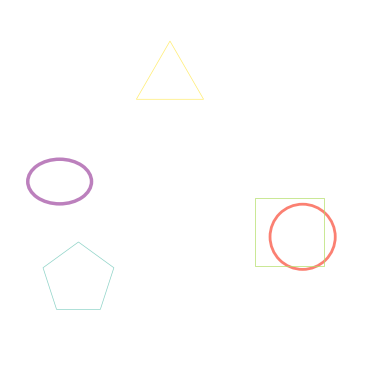[{"shape": "pentagon", "thickness": 0.5, "radius": 0.48, "center": [0.204, 0.275]}, {"shape": "circle", "thickness": 2, "radius": 0.42, "center": [0.786, 0.385]}, {"shape": "square", "thickness": 0.5, "radius": 0.44, "center": [0.752, 0.397]}, {"shape": "oval", "thickness": 2.5, "radius": 0.41, "center": [0.155, 0.528]}, {"shape": "triangle", "thickness": 0.5, "radius": 0.5, "center": [0.441, 0.793]}]